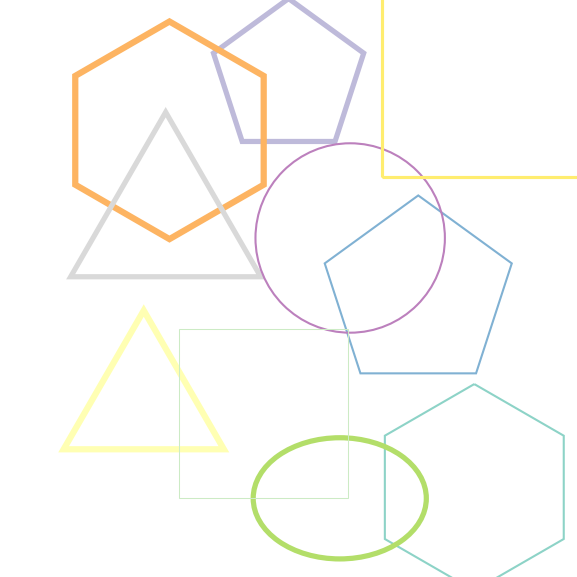[{"shape": "hexagon", "thickness": 1, "radius": 0.89, "center": [0.821, 0.155]}, {"shape": "triangle", "thickness": 3, "radius": 0.8, "center": [0.249, 0.301]}, {"shape": "pentagon", "thickness": 2.5, "radius": 0.68, "center": [0.5, 0.865]}, {"shape": "pentagon", "thickness": 1, "radius": 0.85, "center": [0.724, 0.49]}, {"shape": "hexagon", "thickness": 3, "radius": 0.94, "center": [0.293, 0.773]}, {"shape": "oval", "thickness": 2.5, "radius": 0.75, "center": [0.588, 0.136]}, {"shape": "triangle", "thickness": 2.5, "radius": 0.95, "center": [0.287, 0.615]}, {"shape": "circle", "thickness": 1, "radius": 0.82, "center": [0.606, 0.587]}, {"shape": "square", "thickness": 0.5, "radius": 0.73, "center": [0.456, 0.283]}, {"shape": "square", "thickness": 1.5, "radius": 0.87, "center": [0.834, 0.866]}]